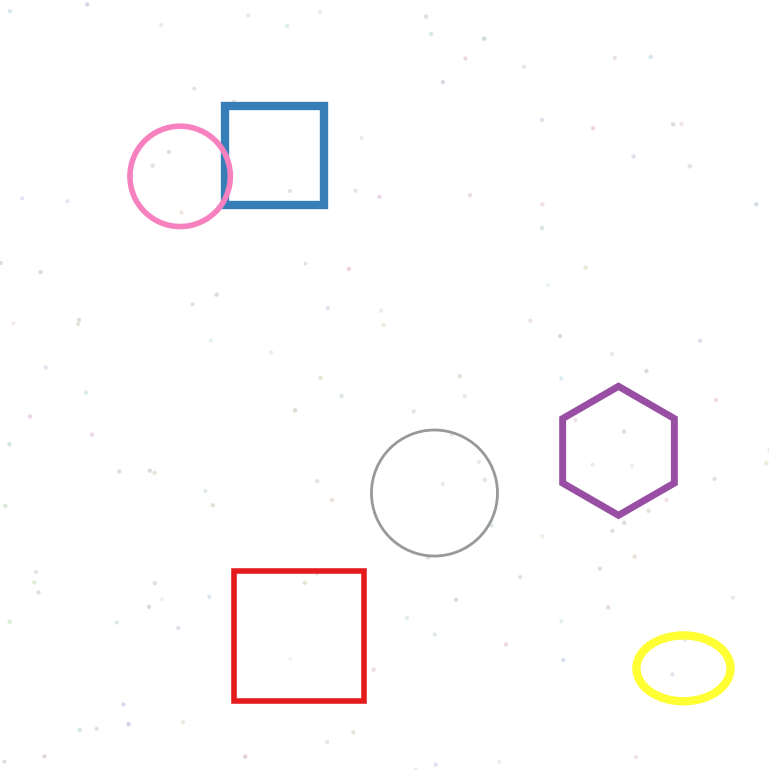[{"shape": "square", "thickness": 2, "radius": 0.42, "center": [0.388, 0.174]}, {"shape": "square", "thickness": 3, "radius": 0.32, "center": [0.357, 0.798]}, {"shape": "hexagon", "thickness": 2.5, "radius": 0.42, "center": [0.803, 0.415]}, {"shape": "oval", "thickness": 3, "radius": 0.31, "center": [0.888, 0.132]}, {"shape": "circle", "thickness": 2, "radius": 0.33, "center": [0.234, 0.771]}, {"shape": "circle", "thickness": 1, "radius": 0.41, "center": [0.564, 0.36]}]